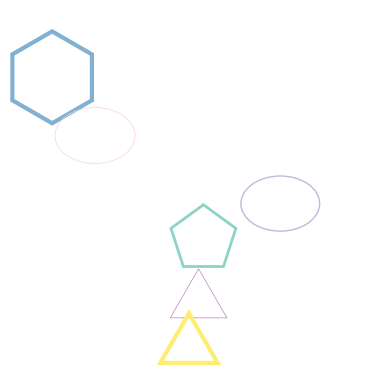[{"shape": "pentagon", "thickness": 2, "radius": 0.44, "center": [0.528, 0.379]}, {"shape": "oval", "thickness": 1, "radius": 0.51, "center": [0.728, 0.471]}, {"shape": "hexagon", "thickness": 3, "radius": 0.6, "center": [0.135, 0.799]}, {"shape": "oval", "thickness": 0.5, "radius": 0.52, "center": [0.247, 0.648]}, {"shape": "triangle", "thickness": 0.5, "radius": 0.42, "center": [0.516, 0.217]}, {"shape": "triangle", "thickness": 3, "radius": 0.43, "center": [0.491, 0.1]}]